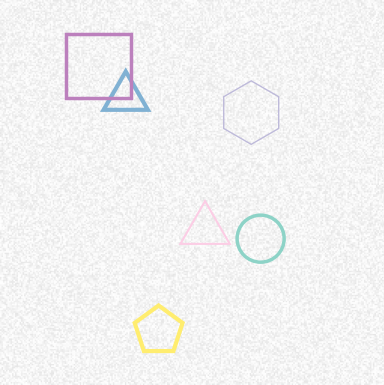[{"shape": "circle", "thickness": 2.5, "radius": 0.31, "center": [0.677, 0.38]}, {"shape": "hexagon", "thickness": 1, "radius": 0.41, "center": [0.652, 0.708]}, {"shape": "triangle", "thickness": 3, "radius": 0.33, "center": [0.327, 0.748]}, {"shape": "triangle", "thickness": 1.5, "radius": 0.37, "center": [0.533, 0.404]}, {"shape": "square", "thickness": 2.5, "radius": 0.42, "center": [0.256, 0.828]}, {"shape": "pentagon", "thickness": 3, "radius": 0.33, "center": [0.412, 0.141]}]